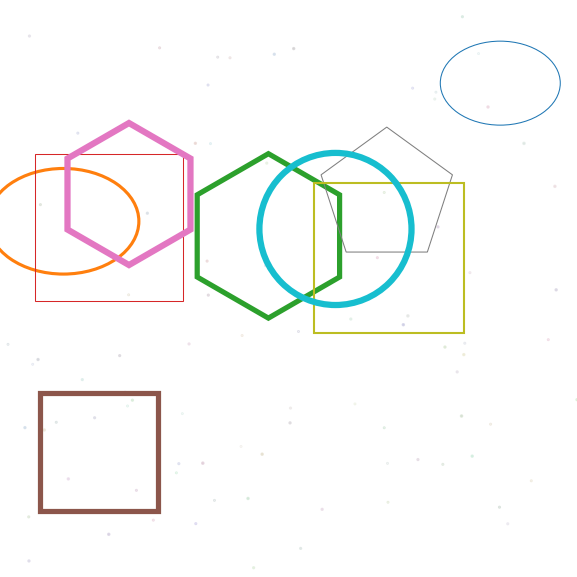[{"shape": "oval", "thickness": 0.5, "radius": 0.52, "center": [0.866, 0.855]}, {"shape": "oval", "thickness": 1.5, "radius": 0.65, "center": [0.11, 0.616]}, {"shape": "hexagon", "thickness": 2.5, "radius": 0.71, "center": [0.465, 0.591]}, {"shape": "square", "thickness": 0.5, "radius": 0.64, "center": [0.189, 0.605]}, {"shape": "square", "thickness": 2.5, "radius": 0.51, "center": [0.171, 0.216]}, {"shape": "hexagon", "thickness": 3, "radius": 0.61, "center": [0.223, 0.663]}, {"shape": "pentagon", "thickness": 0.5, "radius": 0.6, "center": [0.67, 0.659]}, {"shape": "square", "thickness": 1, "radius": 0.65, "center": [0.674, 0.552]}, {"shape": "circle", "thickness": 3, "radius": 0.66, "center": [0.581, 0.603]}]